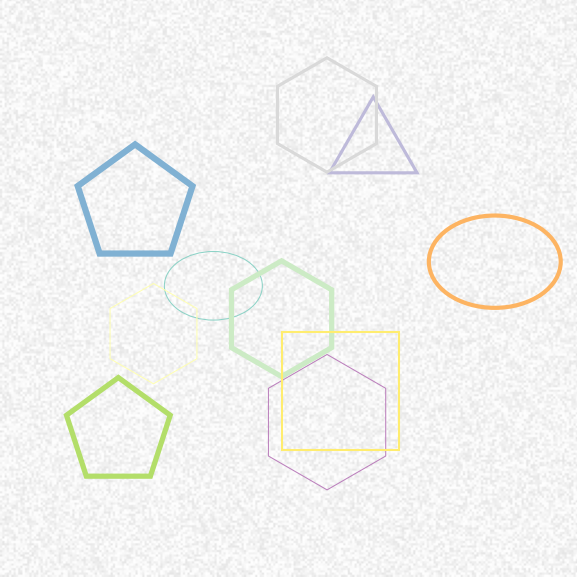[{"shape": "oval", "thickness": 0.5, "radius": 0.42, "center": [0.369, 0.504]}, {"shape": "hexagon", "thickness": 0.5, "radius": 0.43, "center": [0.266, 0.421]}, {"shape": "triangle", "thickness": 1.5, "radius": 0.44, "center": [0.646, 0.744]}, {"shape": "pentagon", "thickness": 3, "radius": 0.52, "center": [0.234, 0.645]}, {"shape": "oval", "thickness": 2, "radius": 0.57, "center": [0.857, 0.546]}, {"shape": "pentagon", "thickness": 2.5, "radius": 0.47, "center": [0.205, 0.251]}, {"shape": "hexagon", "thickness": 1.5, "radius": 0.49, "center": [0.566, 0.8]}, {"shape": "hexagon", "thickness": 0.5, "radius": 0.59, "center": [0.566, 0.268]}, {"shape": "hexagon", "thickness": 2.5, "radius": 0.5, "center": [0.488, 0.447]}, {"shape": "square", "thickness": 1, "radius": 0.51, "center": [0.59, 0.322]}]